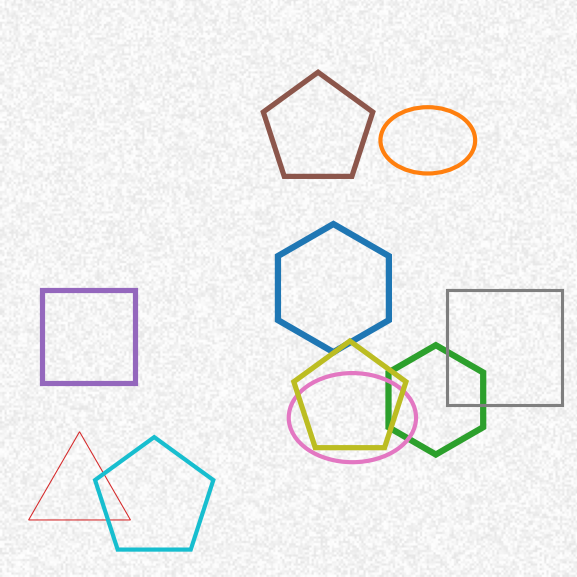[{"shape": "hexagon", "thickness": 3, "radius": 0.55, "center": [0.577, 0.5]}, {"shape": "oval", "thickness": 2, "radius": 0.41, "center": [0.741, 0.756]}, {"shape": "hexagon", "thickness": 3, "radius": 0.47, "center": [0.755, 0.307]}, {"shape": "triangle", "thickness": 0.5, "radius": 0.51, "center": [0.138, 0.15]}, {"shape": "square", "thickness": 2.5, "radius": 0.4, "center": [0.153, 0.416]}, {"shape": "pentagon", "thickness": 2.5, "radius": 0.5, "center": [0.551, 0.774]}, {"shape": "oval", "thickness": 2, "radius": 0.55, "center": [0.61, 0.276]}, {"shape": "square", "thickness": 1.5, "radius": 0.5, "center": [0.874, 0.397]}, {"shape": "pentagon", "thickness": 2.5, "radius": 0.51, "center": [0.606, 0.307]}, {"shape": "pentagon", "thickness": 2, "radius": 0.54, "center": [0.267, 0.135]}]